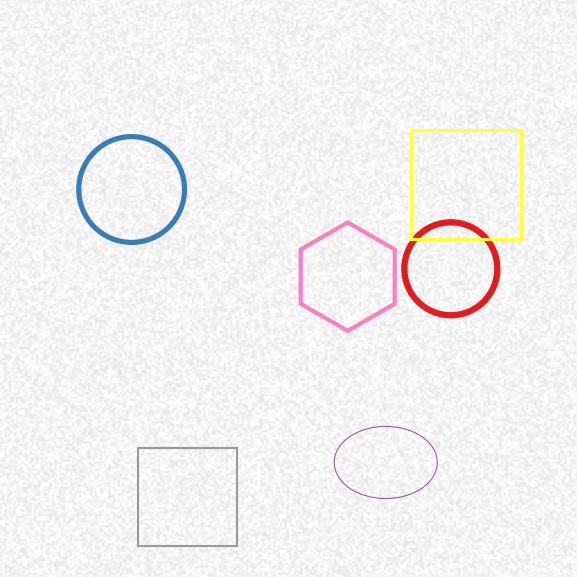[{"shape": "circle", "thickness": 3, "radius": 0.4, "center": [0.781, 0.534]}, {"shape": "circle", "thickness": 2.5, "radius": 0.46, "center": [0.228, 0.671]}, {"shape": "oval", "thickness": 0.5, "radius": 0.45, "center": [0.668, 0.198]}, {"shape": "square", "thickness": 1.5, "radius": 0.47, "center": [0.807, 0.679]}, {"shape": "hexagon", "thickness": 2, "radius": 0.47, "center": [0.602, 0.52]}, {"shape": "square", "thickness": 1, "radius": 0.42, "center": [0.325, 0.139]}]